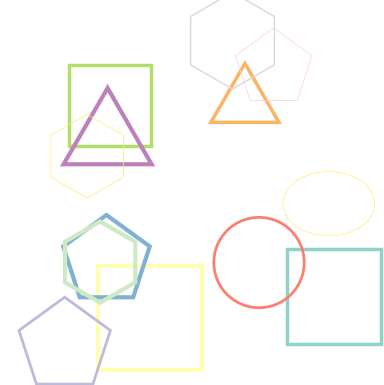[{"shape": "square", "thickness": 2.5, "radius": 0.62, "center": [0.867, 0.23]}, {"shape": "square", "thickness": 3, "radius": 0.67, "center": [0.39, 0.173]}, {"shape": "pentagon", "thickness": 2, "radius": 0.62, "center": [0.168, 0.103]}, {"shape": "circle", "thickness": 2, "radius": 0.59, "center": [0.673, 0.318]}, {"shape": "pentagon", "thickness": 3, "radius": 0.59, "center": [0.277, 0.323]}, {"shape": "triangle", "thickness": 2.5, "radius": 0.51, "center": [0.636, 0.733]}, {"shape": "square", "thickness": 2.5, "radius": 0.53, "center": [0.285, 0.727]}, {"shape": "pentagon", "thickness": 0.5, "radius": 0.52, "center": [0.711, 0.823]}, {"shape": "hexagon", "thickness": 1, "radius": 0.63, "center": [0.604, 0.894]}, {"shape": "triangle", "thickness": 3, "radius": 0.66, "center": [0.279, 0.639]}, {"shape": "hexagon", "thickness": 3, "radius": 0.53, "center": [0.26, 0.319]}, {"shape": "hexagon", "thickness": 0.5, "radius": 0.54, "center": [0.226, 0.594]}, {"shape": "oval", "thickness": 0.5, "radius": 0.6, "center": [0.854, 0.471]}]